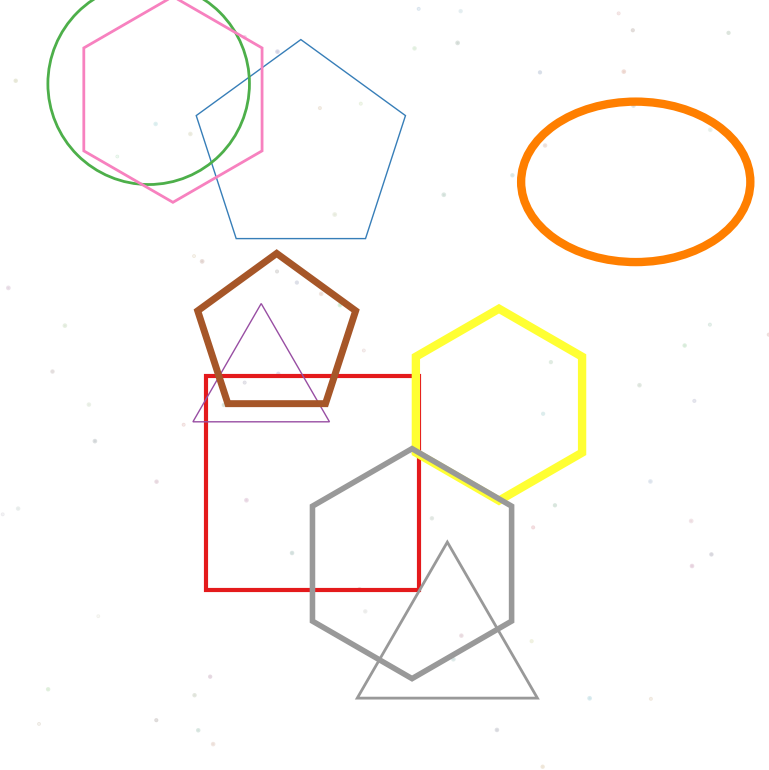[{"shape": "square", "thickness": 1.5, "radius": 0.69, "center": [0.406, 0.372]}, {"shape": "pentagon", "thickness": 0.5, "radius": 0.71, "center": [0.391, 0.806]}, {"shape": "circle", "thickness": 1, "radius": 0.65, "center": [0.193, 0.891]}, {"shape": "triangle", "thickness": 0.5, "radius": 0.51, "center": [0.339, 0.503]}, {"shape": "oval", "thickness": 3, "radius": 0.74, "center": [0.826, 0.764]}, {"shape": "hexagon", "thickness": 3, "radius": 0.62, "center": [0.648, 0.474]}, {"shape": "pentagon", "thickness": 2.5, "radius": 0.54, "center": [0.359, 0.563]}, {"shape": "hexagon", "thickness": 1, "radius": 0.67, "center": [0.225, 0.871]}, {"shape": "hexagon", "thickness": 2, "radius": 0.75, "center": [0.535, 0.268]}, {"shape": "triangle", "thickness": 1, "radius": 0.68, "center": [0.581, 0.161]}]